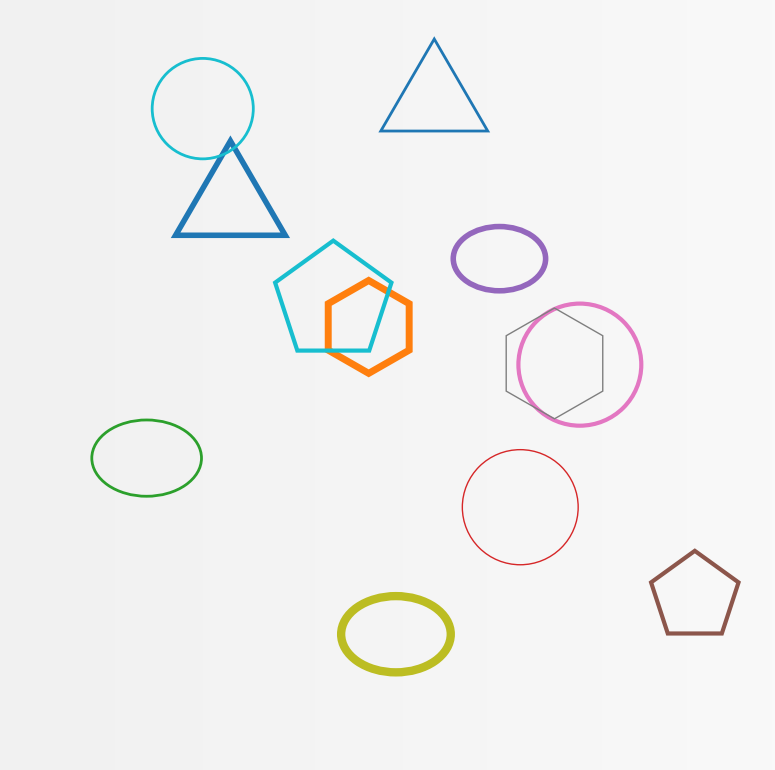[{"shape": "triangle", "thickness": 2, "radius": 0.41, "center": [0.297, 0.735]}, {"shape": "triangle", "thickness": 1, "radius": 0.4, "center": [0.56, 0.87]}, {"shape": "hexagon", "thickness": 2.5, "radius": 0.3, "center": [0.476, 0.575]}, {"shape": "oval", "thickness": 1, "radius": 0.35, "center": [0.189, 0.405]}, {"shape": "circle", "thickness": 0.5, "radius": 0.37, "center": [0.671, 0.341]}, {"shape": "oval", "thickness": 2, "radius": 0.3, "center": [0.644, 0.664]}, {"shape": "pentagon", "thickness": 1.5, "radius": 0.3, "center": [0.897, 0.225]}, {"shape": "circle", "thickness": 1.5, "radius": 0.4, "center": [0.748, 0.526]}, {"shape": "hexagon", "thickness": 0.5, "radius": 0.36, "center": [0.715, 0.528]}, {"shape": "oval", "thickness": 3, "radius": 0.35, "center": [0.511, 0.176]}, {"shape": "circle", "thickness": 1, "radius": 0.33, "center": [0.262, 0.859]}, {"shape": "pentagon", "thickness": 1.5, "radius": 0.39, "center": [0.43, 0.609]}]